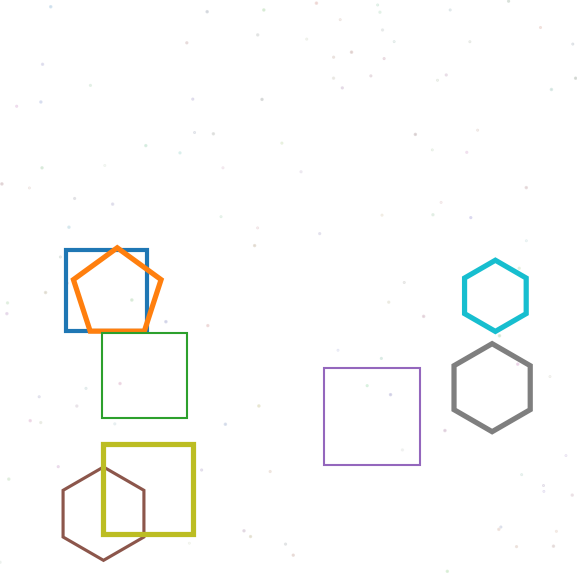[{"shape": "square", "thickness": 2, "radius": 0.35, "center": [0.185, 0.497]}, {"shape": "pentagon", "thickness": 2.5, "radius": 0.4, "center": [0.203, 0.49]}, {"shape": "square", "thickness": 1, "radius": 0.37, "center": [0.25, 0.349]}, {"shape": "square", "thickness": 1, "radius": 0.42, "center": [0.644, 0.278]}, {"shape": "hexagon", "thickness": 1.5, "radius": 0.4, "center": [0.179, 0.11]}, {"shape": "hexagon", "thickness": 2.5, "radius": 0.38, "center": [0.852, 0.328]}, {"shape": "square", "thickness": 2.5, "radius": 0.39, "center": [0.257, 0.152]}, {"shape": "hexagon", "thickness": 2.5, "radius": 0.31, "center": [0.858, 0.487]}]